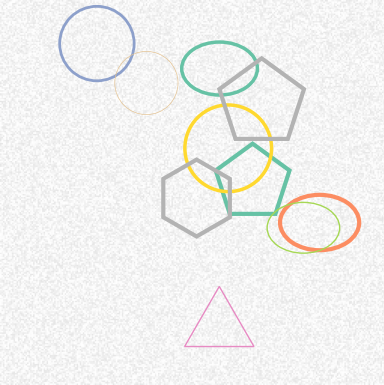[{"shape": "oval", "thickness": 2.5, "radius": 0.49, "center": [0.57, 0.822]}, {"shape": "pentagon", "thickness": 3, "radius": 0.5, "center": [0.656, 0.526]}, {"shape": "oval", "thickness": 3, "radius": 0.51, "center": [0.83, 0.422]}, {"shape": "circle", "thickness": 2, "radius": 0.48, "center": [0.252, 0.887]}, {"shape": "triangle", "thickness": 1, "radius": 0.52, "center": [0.57, 0.152]}, {"shape": "oval", "thickness": 1, "radius": 0.47, "center": [0.788, 0.408]}, {"shape": "circle", "thickness": 2.5, "radius": 0.56, "center": [0.593, 0.615]}, {"shape": "circle", "thickness": 0.5, "radius": 0.41, "center": [0.38, 0.784]}, {"shape": "hexagon", "thickness": 3, "radius": 0.5, "center": [0.511, 0.486]}, {"shape": "pentagon", "thickness": 3, "radius": 0.58, "center": [0.68, 0.733]}]